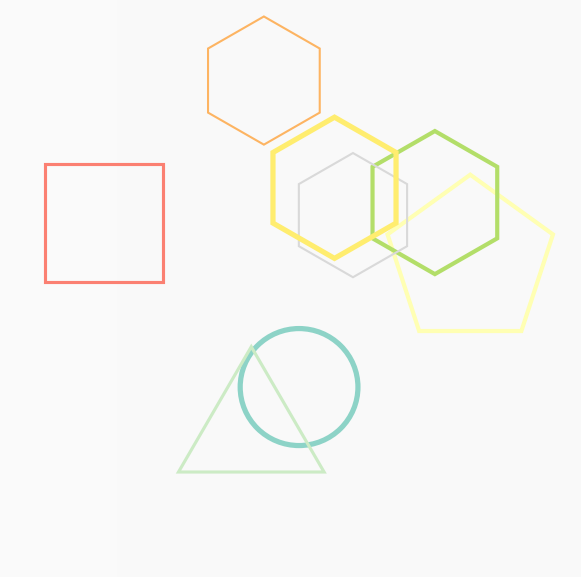[{"shape": "circle", "thickness": 2.5, "radius": 0.51, "center": [0.515, 0.329]}, {"shape": "pentagon", "thickness": 2, "radius": 0.75, "center": [0.809, 0.547]}, {"shape": "square", "thickness": 1.5, "radius": 0.51, "center": [0.179, 0.613]}, {"shape": "hexagon", "thickness": 1, "radius": 0.55, "center": [0.454, 0.86]}, {"shape": "hexagon", "thickness": 2, "radius": 0.62, "center": [0.748, 0.648]}, {"shape": "hexagon", "thickness": 1, "radius": 0.54, "center": [0.607, 0.627]}, {"shape": "triangle", "thickness": 1.5, "radius": 0.72, "center": [0.432, 0.254]}, {"shape": "hexagon", "thickness": 2.5, "radius": 0.61, "center": [0.575, 0.674]}]